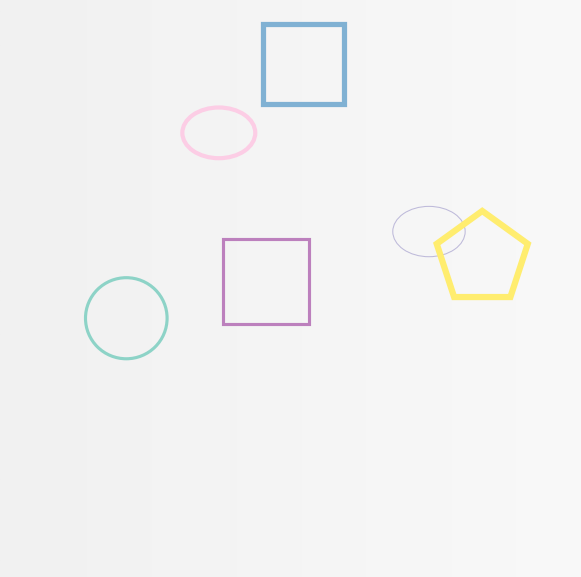[{"shape": "circle", "thickness": 1.5, "radius": 0.35, "center": [0.217, 0.448]}, {"shape": "oval", "thickness": 0.5, "radius": 0.31, "center": [0.738, 0.598]}, {"shape": "square", "thickness": 2.5, "radius": 0.35, "center": [0.522, 0.888]}, {"shape": "oval", "thickness": 2, "radius": 0.31, "center": [0.376, 0.769]}, {"shape": "square", "thickness": 1.5, "radius": 0.37, "center": [0.458, 0.512]}, {"shape": "pentagon", "thickness": 3, "radius": 0.41, "center": [0.83, 0.551]}]